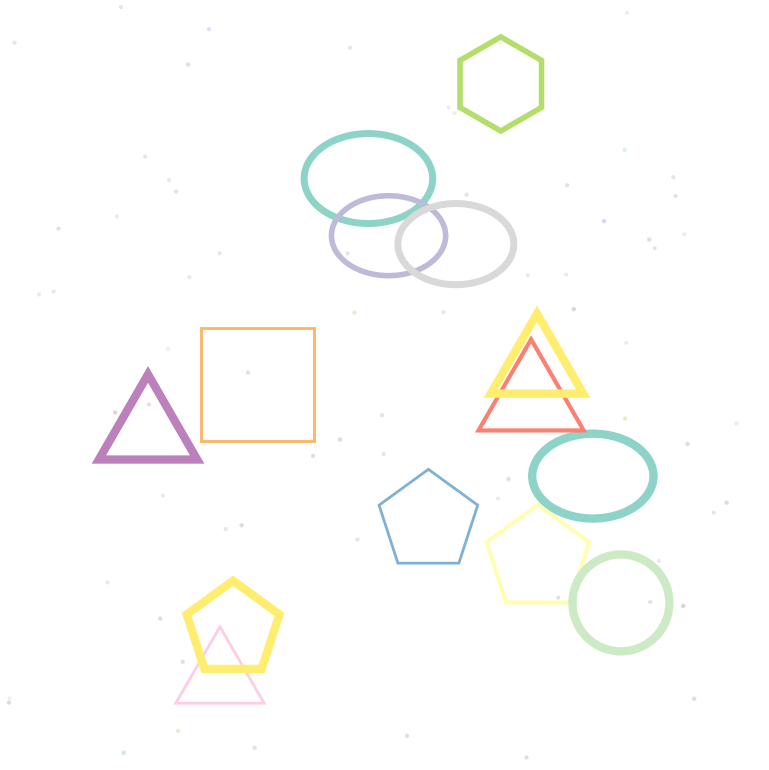[{"shape": "oval", "thickness": 3, "radius": 0.39, "center": [0.77, 0.382]}, {"shape": "oval", "thickness": 2.5, "radius": 0.42, "center": [0.478, 0.768]}, {"shape": "pentagon", "thickness": 1.5, "radius": 0.35, "center": [0.699, 0.274]}, {"shape": "oval", "thickness": 2, "radius": 0.37, "center": [0.505, 0.694]}, {"shape": "triangle", "thickness": 1.5, "radius": 0.39, "center": [0.69, 0.48]}, {"shape": "pentagon", "thickness": 1, "radius": 0.34, "center": [0.556, 0.323]}, {"shape": "square", "thickness": 1, "radius": 0.37, "center": [0.335, 0.501]}, {"shape": "hexagon", "thickness": 2, "radius": 0.31, "center": [0.65, 0.891]}, {"shape": "triangle", "thickness": 1, "radius": 0.33, "center": [0.286, 0.12]}, {"shape": "oval", "thickness": 2.5, "radius": 0.38, "center": [0.592, 0.683]}, {"shape": "triangle", "thickness": 3, "radius": 0.37, "center": [0.192, 0.44]}, {"shape": "circle", "thickness": 3, "radius": 0.31, "center": [0.806, 0.217]}, {"shape": "triangle", "thickness": 3, "radius": 0.35, "center": [0.697, 0.523]}, {"shape": "pentagon", "thickness": 3, "radius": 0.32, "center": [0.303, 0.182]}]